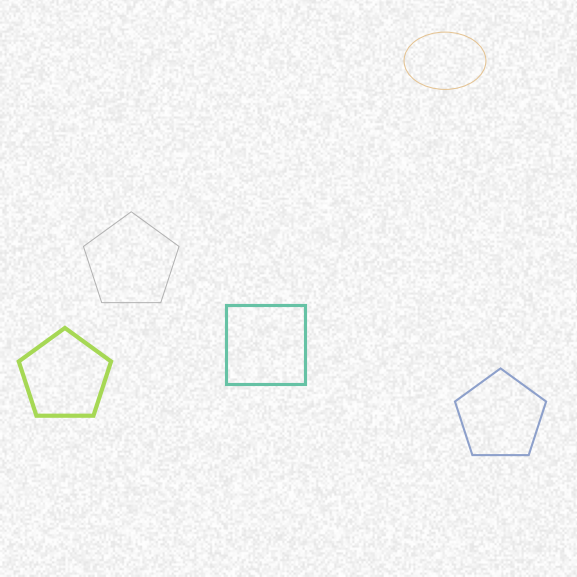[{"shape": "square", "thickness": 1.5, "radius": 0.34, "center": [0.459, 0.402]}, {"shape": "pentagon", "thickness": 1, "radius": 0.41, "center": [0.867, 0.278]}, {"shape": "pentagon", "thickness": 2, "radius": 0.42, "center": [0.112, 0.347]}, {"shape": "oval", "thickness": 0.5, "radius": 0.35, "center": [0.771, 0.894]}, {"shape": "pentagon", "thickness": 0.5, "radius": 0.44, "center": [0.227, 0.545]}]